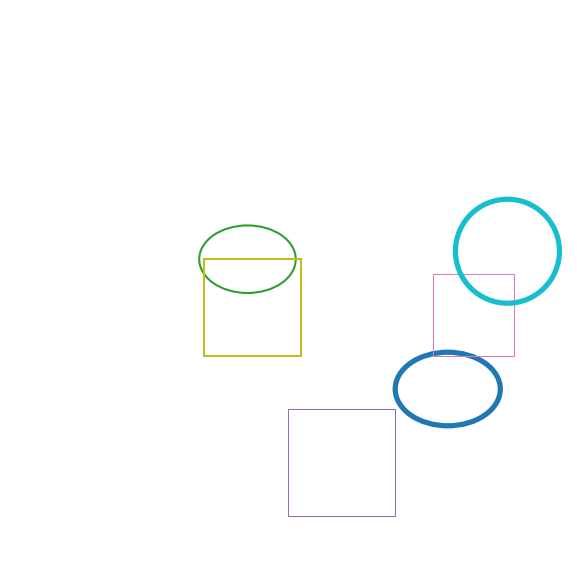[{"shape": "oval", "thickness": 2.5, "radius": 0.45, "center": [0.775, 0.326]}, {"shape": "oval", "thickness": 1, "radius": 0.42, "center": [0.429, 0.55]}, {"shape": "square", "thickness": 0.5, "radius": 0.46, "center": [0.591, 0.198]}, {"shape": "square", "thickness": 0.5, "radius": 0.35, "center": [0.82, 0.454]}, {"shape": "square", "thickness": 1, "radius": 0.42, "center": [0.438, 0.466]}, {"shape": "circle", "thickness": 2.5, "radius": 0.45, "center": [0.879, 0.564]}]